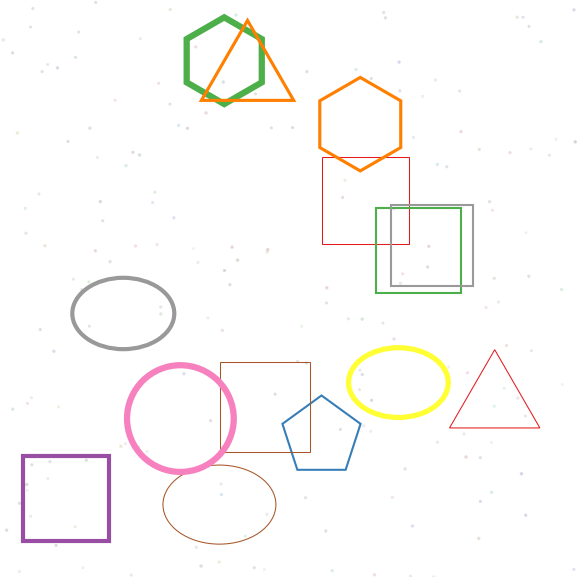[{"shape": "square", "thickness": 0.5, "radius": 0.38, "center": [0.633, 0.653]}, {"shape": "triangle", "thickness": 0.5, "radius": 0.45, "center": [0.857, 0.303]}, {"shape": "pentagon", "thickness": 1, "radius": 0.36, "center": [0.557, 0.243]}, {"shape": "hexagon", "thickness": 3, "radius": 0.38, "center": [0.388, 0.894]}, {"shape": "square", "thickness": 1, "radius": 0.37, "center": [0.724, 0.566]}, {"shape": "square", "thickness": 2, "radius": 0.37, "center": [0.114, 0.136]}, {"shape": "hexagon", "thickness": 1.5, "radius": 0.4, "center": [0.624, 0.784]}, {"shape": "triangle", "thickness": 1.5, "radius": 0.46, "center": [0.429, 0.871]}, {"shape": "oval", "thickness": 2.5, "radius": 0.43, "center": [0.69, 0.337]}, {"shape": "oval", "thickness": 0.5, "radius": 0.49, "center": [0.38, 0.125]}, {"shape": "square", "thickness": 0.5, "radius": 0.39, "center": [0.459, 0.295]}, {"shape": "circle", "thickness": 3, "radius": 0.46, "center": [0.312, 0.274]}, {"shape": "oval", "thickness": 2, "radius": 0.44, "center": [0.214, 0.456]}, {"shape": "square", "thickness": 1, "radius": 0.35, "center": [0.748, 0.574]}]